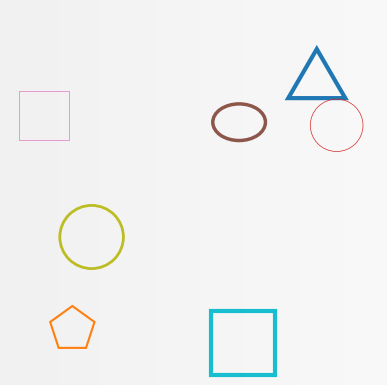[{"shape": "triangle", "thickness": 3, "radius": 0.42, "center": [0.817, 0.788]}, {"shape": "pentagon", "thickness": 1.5, "radius": 0.3, "center": [0.187, 0.145]}, {"shape": "circle", "thickness": 0.5, "radius": 0.34, "center": [0.869, 0.674]}, {"shape": "oval", "thickness": 2.5, "radius": 0.34, "center": [0.617, 0.683]}, {"shape": "square", "thickness": 0.5, "radius": 0.32, "center": [0.114, 0.701]}, {"shape": "circle", "thickness": 2, "radius": 0.41, "center": [0.236, 0.384]}, {"shape": "square", "thickness": 3, "radius": 0.41, "center": [0.628, 0.109]}]